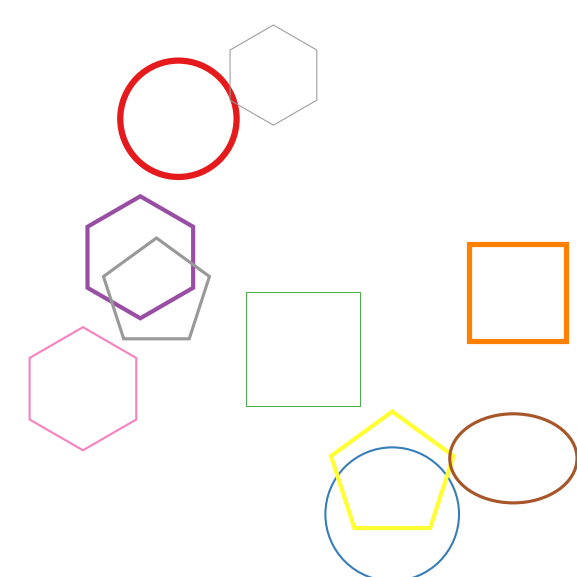[{"shape": "circle", "thickness": 3, "radius": 0.5, "center": [0.309, 0.793]}, {"shape": "circle", "thickness": 1, "radius": 0.58, "center": [0.679, 0.109]}, {"shape": "square", "thickness": 0.5, "radius": 0.49, "center": [0.525, 0.395]}, {"shape": "hexagon", "thickness": 2, "radius": 0.53, "center": [0.243, 0.554]}, {"shape": "square", "thickness": 2.5, "radius": 0.42, "center": [0.896, 0.493]}, {"shape": "pentagon", "thickness": 2, "radius": 0.56, "center": [0.679, 0.175]}, {"shape": "oval", "thickness": 1.5, "radius": 0.55, "center": [0.889, 0.205]}, {"shape": "hexagon", "thickness": 1, "radius": 0.53, "center": [0.144, 0.326]}, {"shape": "hexagon", "thickness": 0.5, "radius": 0.43, "center": [0.473, 0.869]}, {"shape": "pentagon", "thickness": 1.5, "radius": 0.48, "center": [0.271, 0.491]}]